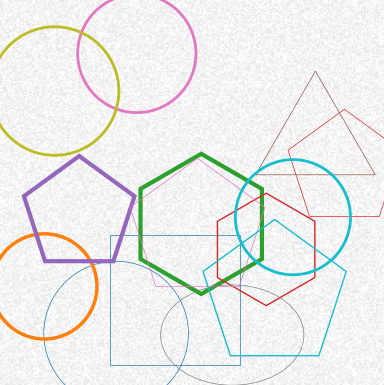[{"shape": "circle", "thickness": 0.5, "radius": 0.94, "center": [0.302, 0.134]}, {"shape": "square", "thickness": 0.5, "radius": 0.84, "center": [0.454, 0.221]}, {"shape": "circle", "thickness": 2.5, "radius": 0.68, "center": [0.115, 0.256]}, {"shape": "hexagon", "thickness": 3, "radius": 0.91, "center": [0.523, 0.418]}, {"shape": "pentagon", "thickness": 0.5, "radius": 0.77, "center": [0.895, 0.562]}, {"shape": "hexagon", "thickness": 1, "radius": 0.73, "center": [0.691, 0.352]}, {"shape": "pentagon", "thickness": 3, "radius": 0.75, "center": [0.206, 0.444]}, {"shape": "triangle", "thickness": 0.5, "radius": 0.9, "center": [0.819, 0.636]}, {"shape": "circle", "thickness": 2, "radius": 0.77, "center": [0.355, 0.861]}, {"shape": "pentagon", "thickness": 0.5, "radius": 0.92, "center": [0.513, 0.405]}, {"shape": "oval", "thickness": 0.5, "radius": 0.93, "center": [0.603, 0.13]}, {"shape": "circle", "thickness": 2, "radius": 0.83, "center": [0.142, 0.764]}, {"shape": "circle", "thickness": 2, "radius": 0.75, "center": [0.761, 0.436]}, {"shape": "pentagon", "thickness": 1, "radius": 0.98, "center": [0.713, 0.234]}]